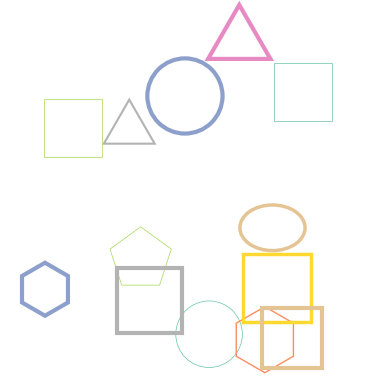[{"shape": "square", "thickness": 0.5, "radius": 0.38, "center": [0.787, 0.76]}, {"shape": "circle", "thickness": 0.5, "radius": 0.43, "center": [0.543, 0.132]}, {"shape": "hexagon", "thickness": 1, "radius": 0.43, "center": [0.688, 0.118]}, {"shape": "hexagon", "thickness": 3, "radius": 0.34, "center": [0.117, 0.249]}, {"shape": "circle", "thickness": 3, "radius": 0.49, "center": [0.48, 0.751]}, {"shape": "triangle", "thickness": 3, "radius": 0.47, "center": [0.621, 0.894]}, {"shape": "square", "thickness": 0.5, "radius": 0.38, "center": [0.19, 0.668]}, {"shape": "pentagon", "thickness": 0.5, "radius": 0.42, "center": [0.365, 0.327]}, {"shape": "square", "thickness": 2.5, "radius": 0.44, "center": [0.72, 0.253]}, {"shape": "square", "thickness": 3, "radius": 0.39, "center": [0.759, 0.121]}, {"shape": "oval", "thickness": 2.5, "radius": 0.42, "center": [0.708, 0.408]}, {"shape": "square", "thickness": 3, "radius": 0.43, "center": [0.388, 0.22]}, {"shape": "triangle", "thickness": 1.5, "radius": 0.38, "center": [0.336, 0.665]}]